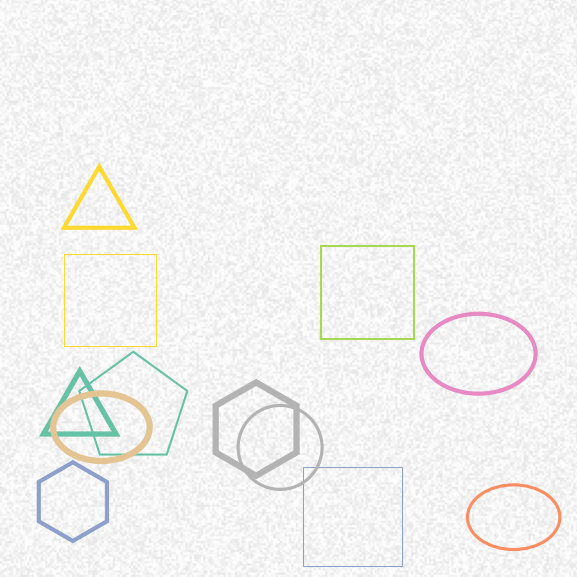[{"shape": "pentagon", "thickness": 1, "radius": 0.49, "center": [0.231, 0.292]}, {"shape": "triangle", "thickness": 2.5, "radius": 0.36, "center": [0.138, 0.284]}, {"shape": "oval", "thickness": 1.5, "radius": 0.4, "center": [0.89, 0.104]}, {"shape": "hexagon", "thickness": 2, "radius": 0.34, "center": [0.126, 0.131]}, {"shape": "square", "thickness": 0.5, "radius": 0.43, "center": [0.611, 0.105]}, {"shape": "oval", "thickness": 2, "radius": 0.49, "center": [0.829, 0.387]}, {"shape": "square", "thickness": 1, "radius": 0.4, "center": [0.636, 0.492]}, {"shape": "square", "thickness": 0.5, "radius": 0.4, "center": [0.191, 0.48]}, {"shape": "triangle", "thickness": 2, "radius": 0.35, "center": [0.172, 0.64]}, {"shape": "oval", "thickness": 3, "radius": 0.42, "center": [0.176, 0.259]}, {"shape": "circle", "thickness": 1.5, "radius": 0.36, "center": [0.485, 0.224]}, {"shape": "hexagon", "thickness": 3, "radius": 0.4, "center": [0.443, 0.256]}]